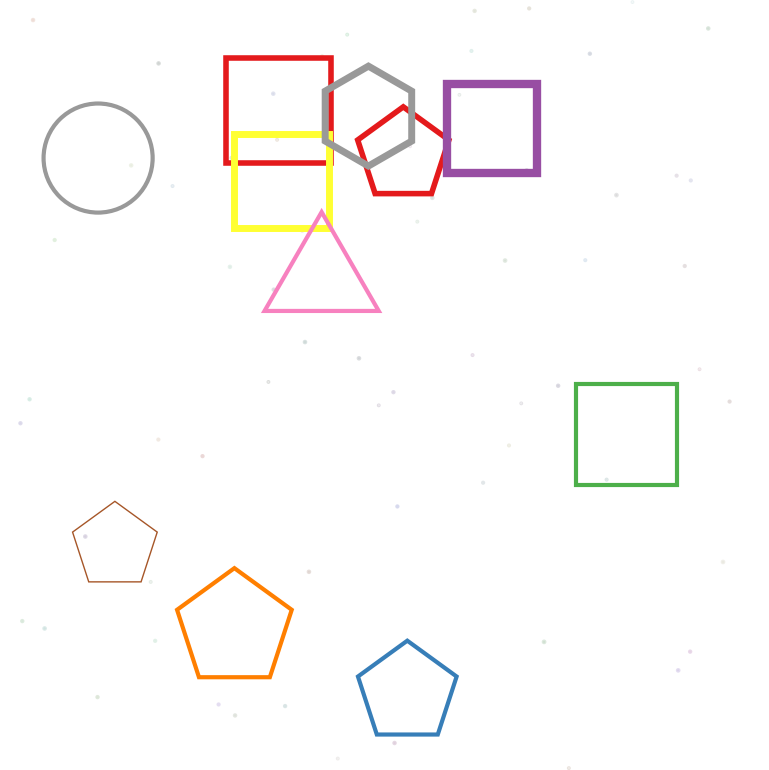[{"shape": "square", "thickness": 2, "radius": 0.34, "center": [0.362, 0.856]}, {"shape": "pentagon", "thickness": 2, "radius": 0.31, "center": [0.524, 0.799]}, {"shape": "pentagon", "thickness": 1.5, "radius": 0.34, "center": [0.529, 0.101]}, {"shape": "square", "thickness": 1.5, "radius": 0.33, "center": [0.813, 0.435]}, {"shape": "square", "thickness": 3, "radius": 0.29, "center": [0.639, 0.833]}, {"shape": "pentagon", "thickness": 1.5, "radius": 0.39, "center": [0.304, 0.184]}, {"shape": "square", "thickness": 2.5, "radius": 0.31, "center": [0.365, 0.765]}, {"shape": "pentagon", "thickness": 0.5, "radius": 0.29, "center": [0.149, 0.291]}, {"shape": "triangle", "thickness": 1.5, "radius": 0.43, "center": [0.418, 0.639]}, {"shape": "hexagon", "thickness": 2.5, "radius": 0.32, "center": [0.478, 0.849]}, {"shape": "circle", "thickness": 1.5, "radius": 0.35, "center": [0.127, 0.795]}]